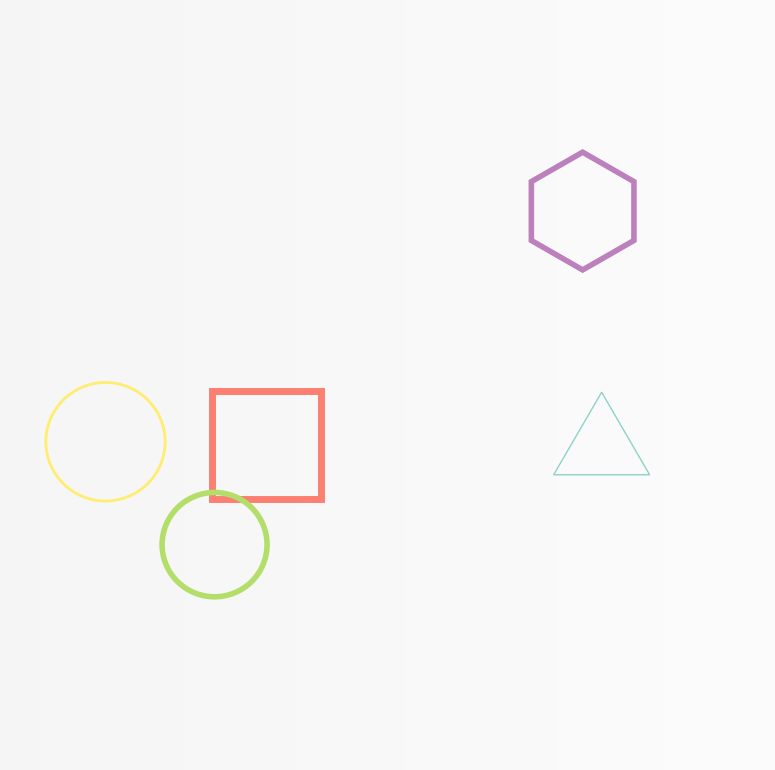[{"shape": "triangle", "thickness": 0.5, "radius": 0.36, "center": [0.776, 0.419]}, {"shape": "square", "thickness": 2.5, "radius": 0.35, "center": [0.344, 0.422]}, {"shape": "circle", "thickness": 2, "radius": 0.34, "center": [0.277, 0.293]}, {"shape": "hexagon", "thickness": 2, "radius": 0.38, "center": [0.752, 0.726]}, {"shape": "circle", "thickness": 1, "radius": 0.38, "center": [0.136, 0.426]}]